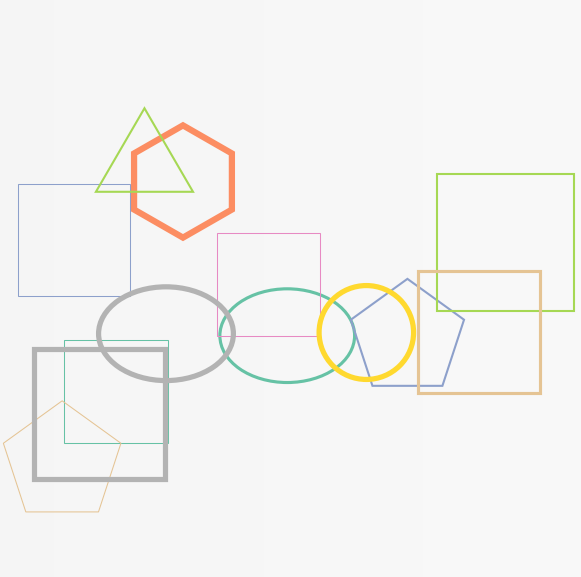[{"shape": "oval", "thickness": 1.5, "radius": 0.58, "center": [0.494, 0.418]}, {"shape": "square", "thickness": 0.5, "radius": 0.45, "center": [0.199, 0.321]}, {"shape": "hexagon", "thickness": 3, "radius": 0.49, "center": [0.315, 0.685]}, {"shape": "pentagon", "thickness": 1, "radius": 0.51, "center": [0.701, 0.414]}, {"shape": "square", "thickness": 0.5, "radius": 0.48, "center": [0.128, 0.584]}, {"shape": "square", "thickness": 0.5, "radius": 0.44, "center": [0.462, 0.506]}, {"shape": "triangle", "thickness": 1, "radius": 0.48, "center": [0.249, 0.715]}, {"shape": "square", "thickness": 1, "radius": 0.59, "center": [0.87, 0.58]}, {"shape": "circle", "thickness": 2.5, "radius": 0.41, "center": [0.63, 0.423]}, {"shape": "square", "thickness": 1.5, "radius": 0.53, "center": [0.824, 0.424]}, {"shape": "pentagon", "thickness": 0.5, "radius": 0.53, "center": [0.107, 0.199]}, {"shape": "square", "thickness": 2.5, "radius": 0.56, "center": [0.172, 0.282]}, {"shape": "oval", "thickness": 2.5, "radius": 0.58, "center": [0.286, 0.421]}]